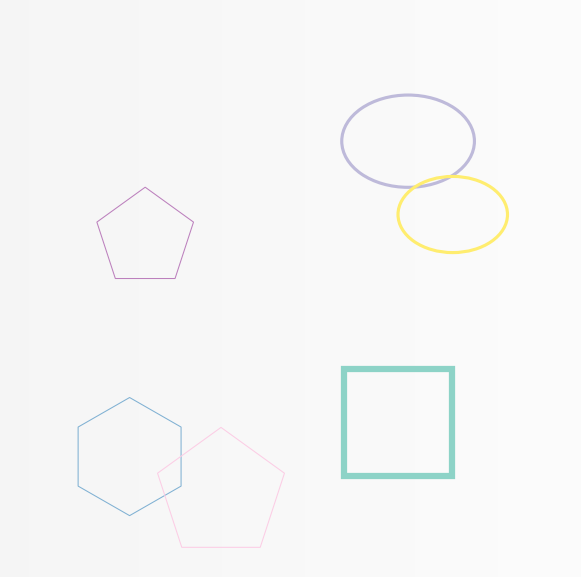[{"shape": "square", "thickness": 3, "radius": 0.46, "center": [0.685, 0.268]}, {"shape": "oval", "thickness": 1.5, "radius": 0.57, "center": [0.702, 0.755]}, {"shape": "hexagon", "thickness": 0.5, "radius": 0.51, "center": [0.223, 0.209]}, {"shape": "pentagon", "thickness": 0.5, "radius": 0.57, "center": [0.38, 0.144]}, {"shape": "pentagon", "thickness": 0.5, "radius": 0.44, "center": [0.25, 0.588]}, {"shape": "oval", "thickness": 1.5, "radius": 0.47, "center": [0.779, 0.628]}]